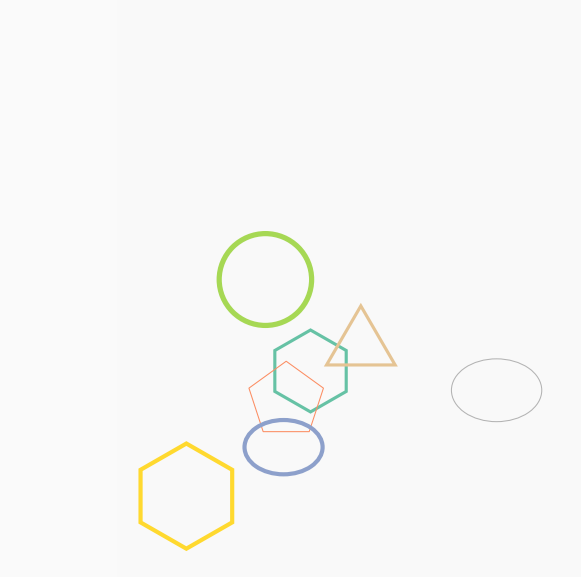[{"shape": "hexagon", "thickness": 1.5, "radius": 0.35, "center": [0.534, 0.357]}, {"shape": "pentagon", "thickness": 0.5, "radius": 0.34, "center": [0.492, 0.306]}, {"shape": "oval", "thickness": 2, "radius": 0.34, "center": [0.488, 0.225]}, {"shape": "circle", "thickness": 2.5, "radius": 0.4, "center": [0.457, 0.515]}, {"shape": "hexagon", "thickness": 2, "radius": 0.46, "center": [0.321, 0.14]}, {"shape": "triangle", "thickness": 1.5, "radius": 0.34, "center": [0.621, 0.401]}, {"shape": "oval", "thickness": 0.5, "radius": 0.39, "center": [0.854, 0.323]}]